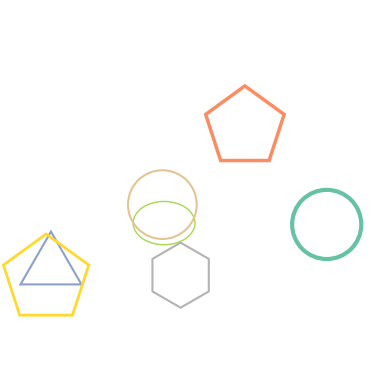[{"shape": "circle", "thickness": 3, "radius": 0.45, "center": [0.849, 0.417]}, {"shape": "pentagon", "thickness": 2.5, "radius": 0.54, "center": [0.636, 0.67]}, {"shape": "triangle", "thickness": 1.5, "radius": 0.46, "center": [0.132, 0.307]}, {"shape": "oval", "thickness": 1, "radius": 0.4, "center": [0.426, 0.421]}, {"shape": "pentagon", "thickness": 2, "radius": 0.58, "center": [0.12, 0.276]}, {"shape": "circle", "thickness": 1.5, "radius": 0.45, "center": [0.422, 0.469]}, {"shape": "hexagon", "thickness": 1.5, "radius": 0.42, "center": [0.469, 0.285]}]